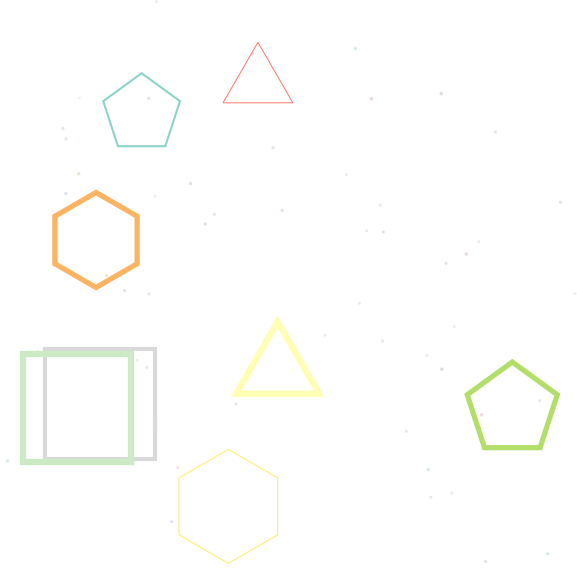[{"shape": "pentagon", "thickness": 1, "radius": 0.35, "center": [0.245, 0.802]}, {"shape": "triangle", "thickness": 3, "radius": 0.41, "center": [0.481, 0.359]}, {"shape": "triangle", "thickness": 0.5, "radius": 0.35, "center": [0.447, 0.856]}, {"shape": "hexagon", "thickness": 2.5, "radius": 0.41, "center": [0.166, 0.584]}, {"shape": "pentagon", "thickness": 2.5, "radius": 0.41, "center": [0.887, 0.29]}, {"shape": "square", "thickness": 2, "radius": 0.48, "center": [0.174, 0.299]}, {"shape": "square", "thickness": 3, "radius": 0.47, "center": [0.133, 0.292]}, {"shape": "hexagon", "thickness": 0.5, "radius": 0.49, "center": [0.395, 0.122]}]